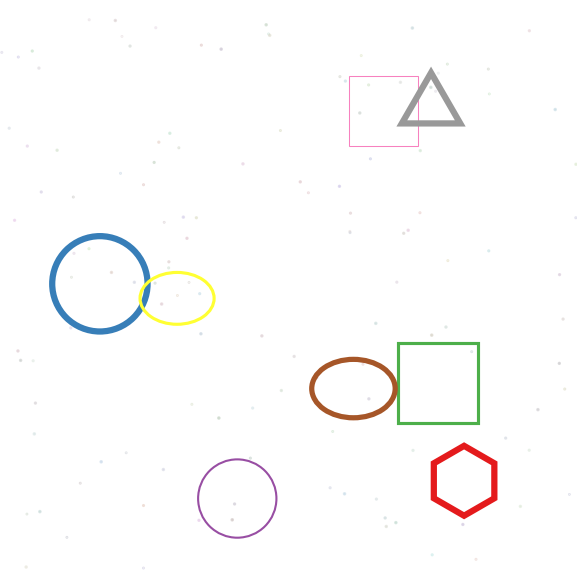[{"shape": "hexagon", "thickness": 3, "radius": 0.3, "center": [0.804, 0.167]}, {"shape": "circle", "thickness": 3, "radius": 0.41, "center": [0.173, 0.508]}, {"shape": "square", "thickness": 1.5, "radius": 0.35, "center": [0.758, 0.336]}, {"shape": "circle", "thickness": 1, "radius": 0.34, "center": [0.411, 0.136]}, {"shape": "oval", "thickness": 1.5, "radius": 0.32, "center": [0.307, 0.483]}, {"shape": "oval", "thickness": 2.5, "radius": 0.36, "center": [0.612, 0.326]}, {"shape": "square", "thickness": 0.5, "radius": 0.3, "center": [0.665, 0.807]}, {"shape": "triangle", "thickness": 3, "radius": 0.29, "center": [0.746, 0.815]}]